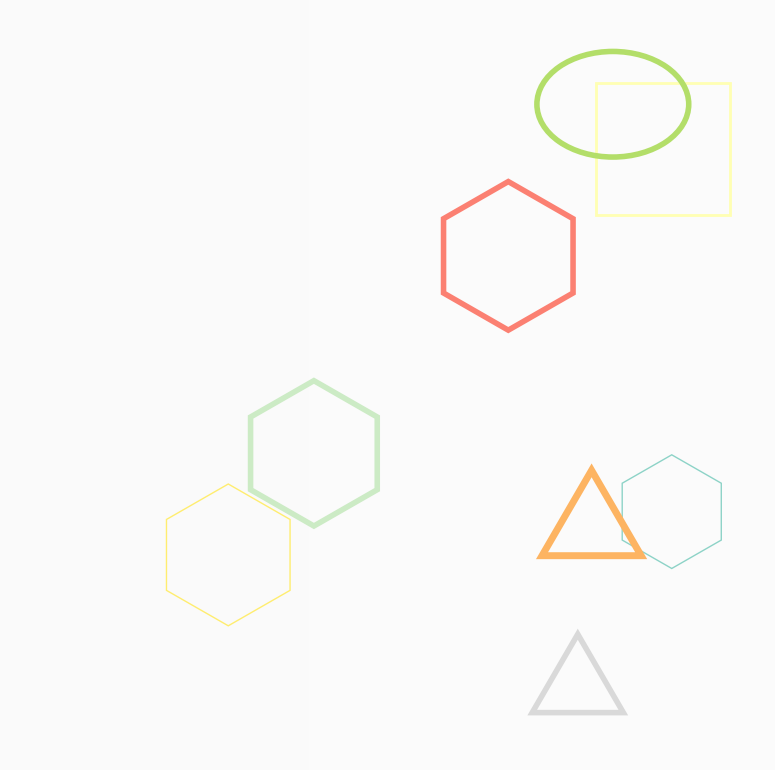[{"shape": "hexagon", "thickness": 0.5, "radius": 0.37, "center": [0.867, 0.336]}, {"shape": "square", "thickness": 1, "radius": 0.43, "center": [0.856, 0.806]}, {"shape": "hexagon", "thickness": 2, "radius": 0.48, "center": [0.656, 0.668]}, {"shape": "triangle", "thickness": 2.5, "radius": 0.37, "center": [0.763, 0.315]}, {"shape": "oval", "thickness": 2, "radius": 0.49, "center": [0.791, 0.865]}, {"shape": "triangle", "thickness": 2, "radius": 0.34, "center": [0.746, 0.108]}, {"shape": "hexagon", "thickness": 2, "radius": 0.47, "center": [0.405, 0.411]}, {"shape": "hexagon", "thickness": 0.5, "radius": 0.46, "center": [0.295, 0.279]}]